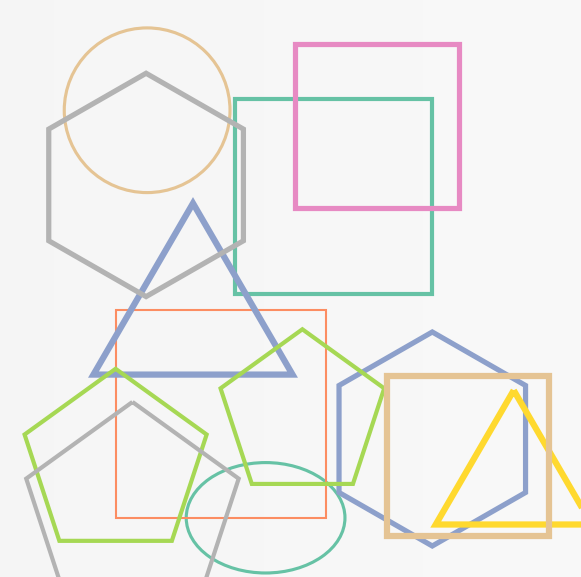[{"shape": "oval", "thickness": 1.5, "radius": 0.68, "center": [0.457, 0.103]}, {"shape": "square", "thickness": 2, "radius": 0.85, "center": [0.573, 0.659]}, {"shape": "square", "thickness": 1, "radius": 0.9, "center": [0.38, 0.282]}, {"shape": "hexagon", "thickness": 2.5, "radius": 0.93, "center": [0.744, 0.239]}, {"shape": "triangle", "thickness": 3, "radius": 0.99, "center": [0.332, 0.449]}, {"shape": "square", "thickness": 2.5, "radius": 0.71, "center": [0.649, 0.781]}, {"shape": "pentagon", "thickness": 2, "radius": 0.82, "center": [0.199, 0.196]}, {"shape": "pentagon", "thickness": 2, "radius": 0.74, "center": [0.52, 0.281]}, {"shape": "triangle", "thickness": 3, "radius": 0.77, "center": [0.884, 0.168]}, {"shape": "circle", "thickness": 1.5, "radius": 0.71, "center": [0.253, 0.808]}, {"shape": "square", "thickness": 3, "radius": 0.69, "center": [0.805, 0.209]}, {"shape": "pentagon", "thickness": 2, "radius": 0.96, "center": [0.228, 0.111]}, {"shape": "hexagon", "thickness": 2.5, "radius": 0.97, "center": [0.251, 0.679]}]